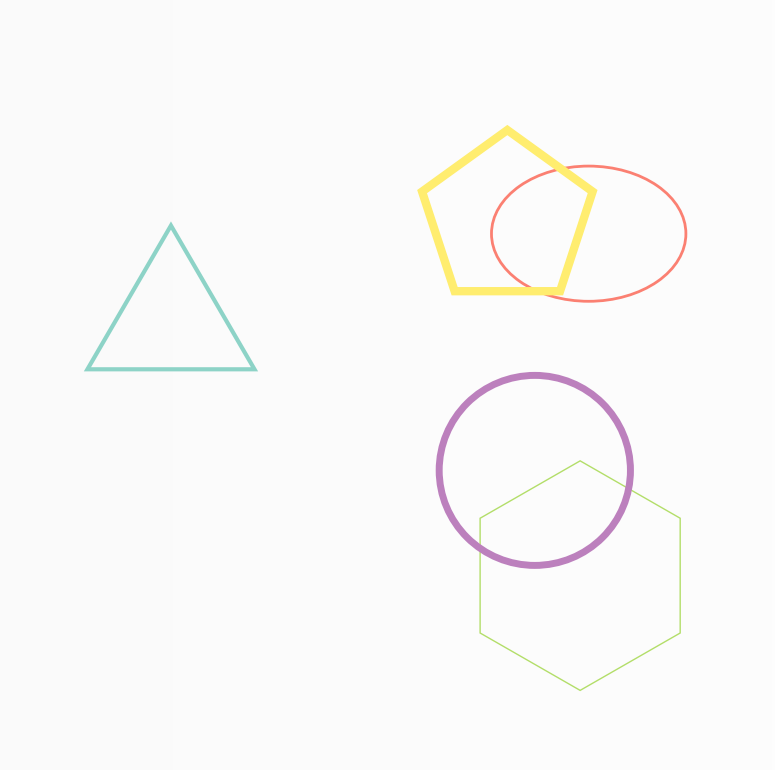[{"shape": "triangle", "thickness": 1.5, "radius": 0.62, "center": [0.221, 0.583]}, {"shape": "oval", "thickness": 1, "radius": 0.63, "center": [0.76, 0.697]}, {"shape": "hexagon", "thickness": 0.5, "radius": 0.75, "center": [0.749, 0.252]}, {"shape": "circle", "thickness": 2.5, "radius": 0.62, "center": [0.69, 0.389]}, {"shape": "pentagon", "thickness": 3, "radius": 0.58, "center": [0.655, 0.715]}]